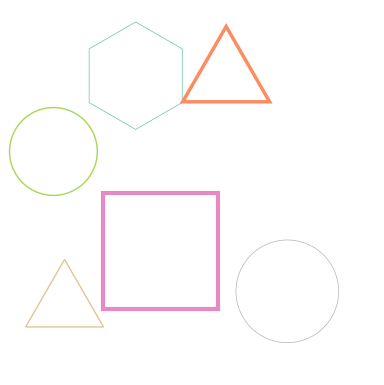[{"shape": "hexagon", "thickness": 0.5, "radius": 0.7, "center": [0.352, 0.803]}, {"shape": "triangle", "thickness": 2.5, "radius": 0.65, "center": [0.587, 0.801]}, {"shape": "square", "thickness": 3, "radius": 0.75, "center": [0.416, 0.348]}, {"shape": "circle", "thickness": 1, "radius": 0.57, "center": [0.139, 0.607]}, {"shape": "triangle", "thickness": 1, "radius": 0.58, "center": [0.168, 0.209]}, {"shape": "circle", "thickness": 0.5, "radius": 0.67, "center": [0.746, 0.243]}]